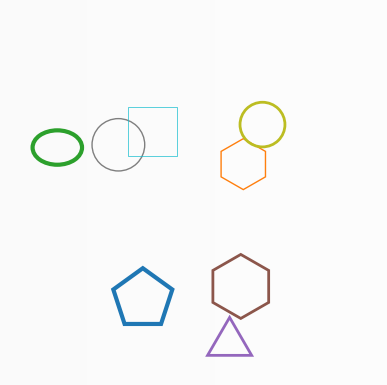[{"shape": "pentagon", "thickness": 3, "radius": 0.4, "center": [0.369, 0.223]}, {"shape": "hexagon", "thickness": 1, "radius": 0.33, "center": [0.628, 0.574]}, {"shape": "oval", "thickness": 3, "radius": 0.32, "center": [0.148, 0.617]}, {"shape": "triangle", "thickness": 2, "radius": 0.33, "center": [0.593, 0.11]}, {"shape": "hexagon", "thickness": 2, "radius": 0.42, "center": [0.621, 0.256]}, {"shape": "circle", "thickness": 1, "radius": 0.34, "center": [0.305, 0.624]}, {"shape": "circle", "thickness": 2, "radius": 0.29, "center": [0.677, 0.676]}, {"shape": "square", "thickness": 0.5, "radius": 0.32, "center": [0.393, 0.658]}]